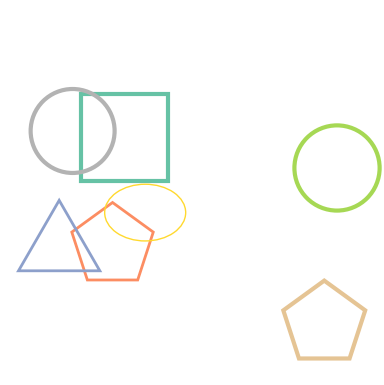[{"shape": "square", "thickness": 3, "radius": 0.56, "center": [0.323, 0.643]}, {"shape": "pentagon", "thickness": 2, "radius": 0.56, "center": [0.292, 0.363]}, {"shape": "triangle", "thickness": 2, "radius": 0.61, "center": [0.154, 0.358]}, {"shape": "circle", "thickness": 3, "radius": 0.55, "center": [0.875, 0.564]}, {"shape": "oval", "thickness": 1, "radius": 0.53, "center": [0.377, 0.448]}, {"shape": "pentagon", "thickness": 3, "radius": 0.56, "center": [0.842, 0.159]}, {"shape": "circle", "thickness": 3, "radius": 0.55, "center": [0.189, 0.66]}]